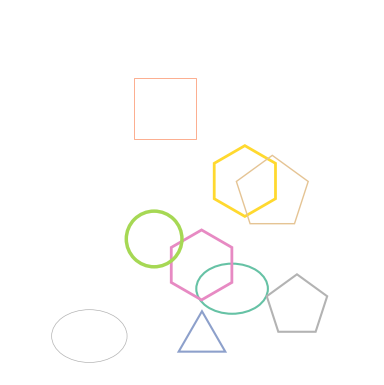[{"shape": "oval", "thickness": 1.5, "radius": 0.46, "center": [0.603, 0.25]}, {"shape": "square", "thickness": 0.5, "radius": 0.4, "center": [0.429, 0.718]}, {"shape": "triangle", "thickness": 1.5, "radius": 0.35, "center": [0.525, 0.122]}, {"shape": "hexagon", "thickness": 2, "radius": 0.45, "center": [0.524, 0.312]}, {"shape": "circle", "thickness": 2.5, "radius": 0.36, "center": [0.4, 0.379]}, {"shape": "hexagon", "thickness": 2, "radius": 0.46, "center": [0.636, 0.53]}, {"shape": "pentagon", "thickness": 1, "radius": 0.49, "center": [0.707, 0.498]}, {"shape": "pentagon", "thickness": 1.5, "radius": 0.41, "center": [0.771, 0.205]}, {"shape": "oval", "thickness": 0.5, "radius": 0.49, "center": [0.232, 0.127]}]